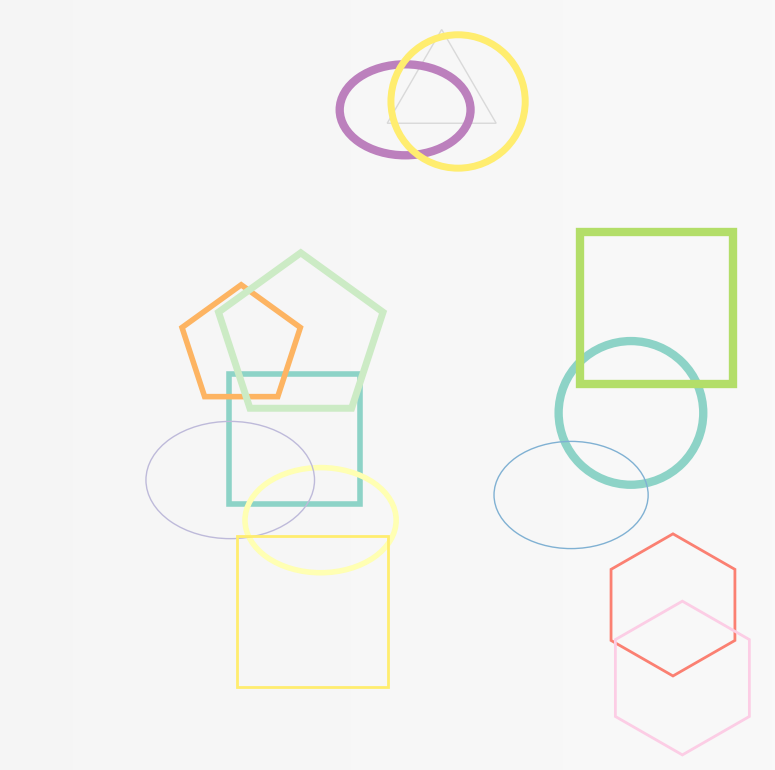[{"shape": "square", "thickness": 2, "radius": 0.42, "center": [0.38, 0.43]}, {"shape": "circle", "thickness": 3, "radius": 0.47, "center": [0.814, 0.464]}, {"shape": "oval", "thickness": 2, "radius": 0.49, "center": [0.414, 0.324]}, {"shape": "oval", "thickness": 0.5, "radius": 0.54, "center": [0.297, 0.377]}, {"shape": "hexagon", "thickness": 1, "radius": 0.46, "center": [0.868, 0.214]}, {"shape": "oval", "thickness": 0.5, "radius": 0.5, "center": [0.737, 0.357]}, {"shape": "pentagon", "thickness": 2, "radius": 0.4, "center": [0.311, 0.55]}, {"shape": "square", "thickness": 3, "radius": 0.49, "center": [0.847, 0.6]}, {"shape": "hexagon", "thickness": 1, "radius": 0.5, "center": [0.88, 0.119]}, {"shape": "triangle", "thickness": 0.5, "radius": 0.41, "center": [0.57, 0.881]}, {"shape": "oval", "thickness": 3, "radius": 0.42, "center": [0.523, 0.857]}, {"shape": "pentagon", "thickness": 2.5, "radius": 0.56, "center": [0.388, 0.56]}, {"shape": "circle", "thickness": 2.5, "radius": 0.43, "center": [0.591, 0.868]}, {"shape": "square", "thickness": 1, "radius": 0.49, "center": [0.403, 0.206]}]